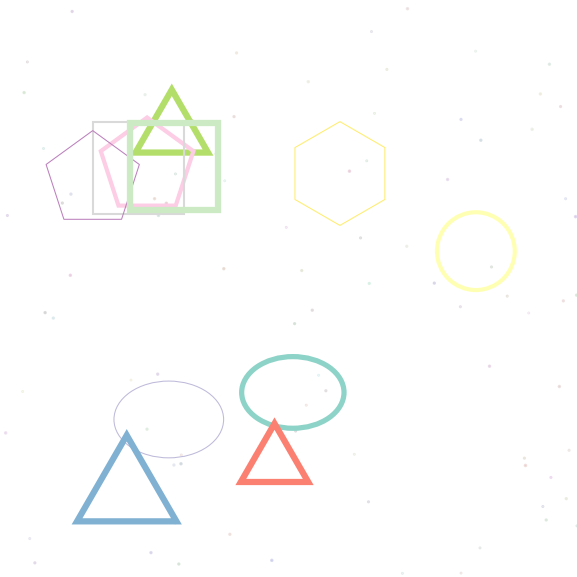[{"shape": "oval", "thickness": 2.5, "radius": 0.44, "center": [0.507, 0.32]}, {"shape": "circle", "thickness": 2, "radius": 0.34, "center": [0.824, 0.564]}, {"shape": "oval", "thickness": 0.5, "radius": 0.47, "center": [0.292, 0.273]}, {"shape": "triangle", "thickness": 3, "radius": 0.34, "center": [0.475, 0.198]}, {"shape": "triangle", "thickness": 3, "radius": 0.5, "center": [0.219, 0.146]}, {"shape": "triangle", "thickness": 3, "radius": 0.36, "center": [0.297, 0.771]}, {"shape": "pentagon", "thickness": 2, "radius": 0.42, "center": [0.255, 0.711]}, {"shape": "square", "thickness": 1, "radius": 0.4, "center": [0.24, 0.708]}, {"shape": "pentagon", "thickness": 0.5, "radius": 0.42, "center": [0.161, 0.688]}, {"shape": "square", "thickness": 3, "radius": 0.38, "center": [0.302, 0.711]}, {"shape": "hexagon", "thickness": 0.5, "radius": 0.45, "center": [0.589, 0.699]}]